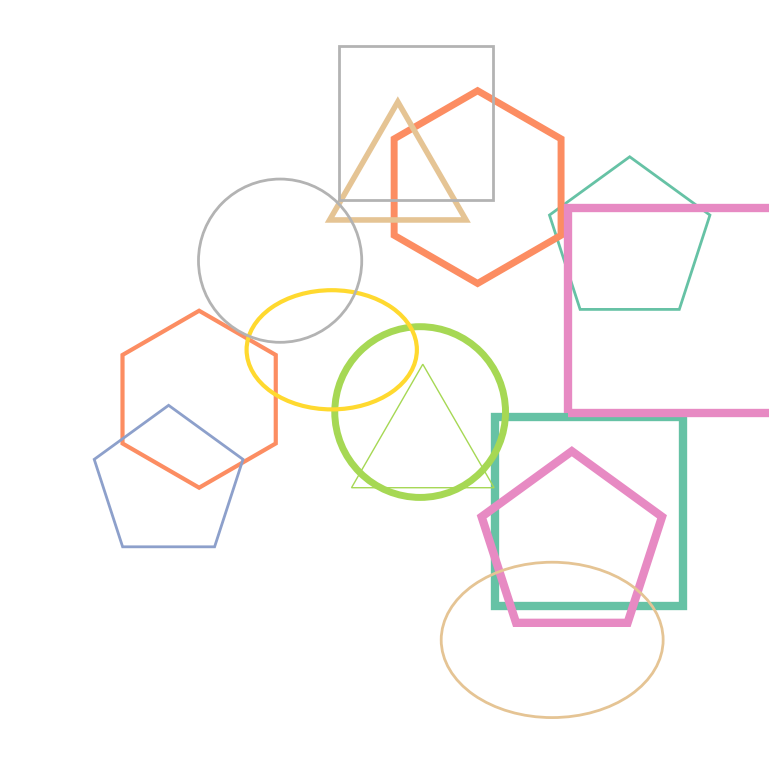[{"shape": "square", "thickness": 3, "radius": 0.61, "center": [0.765, 0.336]}, {"shape": "pentagon", "thickness": 1, "radius": 0.55, "center": [0.818, 0.687]}, {"shape": "hexagon", "thickness": 2.5, "radius": 0.63, "center": [0.62, 0.757]}, {"shape": "hexagon", "thickness": 1.5, "radius": 0.57, "center": [0.259, 0.482]}, {"shape": "pentagon", "thickness": 1, "radius": 0.51, "center": [0.219, 0.372]}, {"shape": "square", "thickness": 3, "radius": 0.66, "center": [0.871, 0.597]}, {"shape": "pentagon", "thickness": 3, "radius": 0.62, "center": [0.743, 0.291]}, {"shape": "circle", "thickness": 2.5, "radius": 0.55, "center": [0.546, 0.465]}, {"shape": "triangle", "thickness": 0.5, "radius": 0.53, "center": [0.549, 0.42]}, {"shape": "oval", "thickness": 1.5, "radius": 0.55, "center": [0.431, 0.546]}, {"shape": "triangle", "thickness": 2, "radius": 0.51, "center": [0.517, 0.765]}, {"shape": "oval", "thickness": 1, "radius": 0.72, "center": [0.717, 0.169]}, {"shape": "square", "thickness": 1, "radius": 0.5, "center": [0.54, 0.84]}, {"shape": "circle", "thickness": 1, "radius": 0.53, "center": [0.364, 0.661]}]